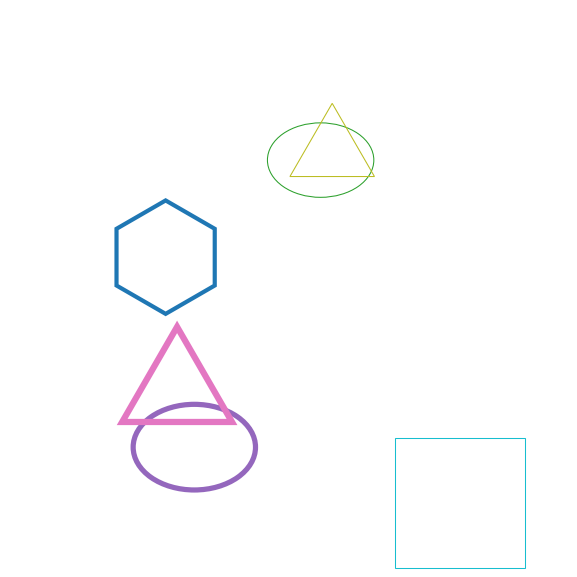[{"shape": "hexagon", "thickness": 2, "radius": 0.49, "center": [0.287, 0.554]}, {"shape": "oval", "thickness": 0.5, "radius": 0.46, "center": [0.555, 0.722]}, {"shape": "oval", "thickness": 2.5, "radius": 0.53, "center": [0.337, 0.225]}, {"shape": "triangle", "thickness": 3, "radius": 0.55, "center": [0.307, 0.323]}, {"shape": "triangle", "thickness": 0.5, "radius": 0.42, "center": [0.575, 0.736]}, {"shape": "square", "thickness": 0.5, "radius": 0.56, "center": [0.796, 0.128]}]